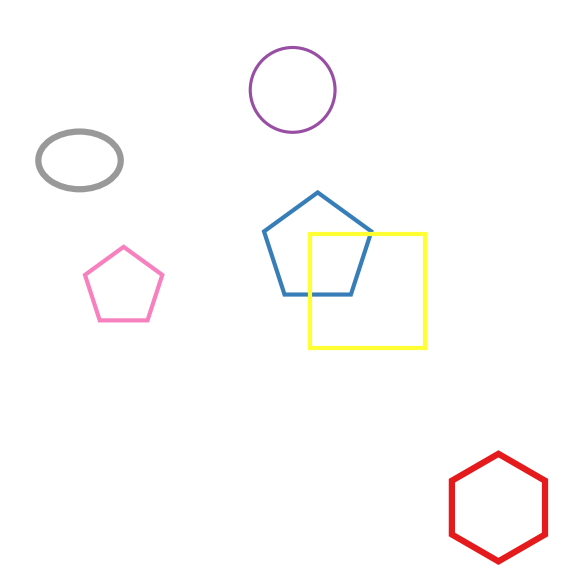[{"shape": "hexagon", "thickness": 3, "radius": 0.47, "center": [0.863, 0.12]}, {"shape": "pentagon", "thickness": 2, "radius": 0.49, "center": [0.55, 0.568]}, {"shape": "circle", "thickness": 1.5, "radius": 0.37, "center": [0.507, 0.843]}, {"shape": "square", "thickness": 2, "radius": 0.5, "center": [0.636, 0.496]}, {"shape": "pentagon", "thickness": 2, "radius": 0.35, "center": [0.214, 0.501]}, {"shape": "oval", "thickness": 3, "radius": 0.36, "center": [0.138, 0.721]}]